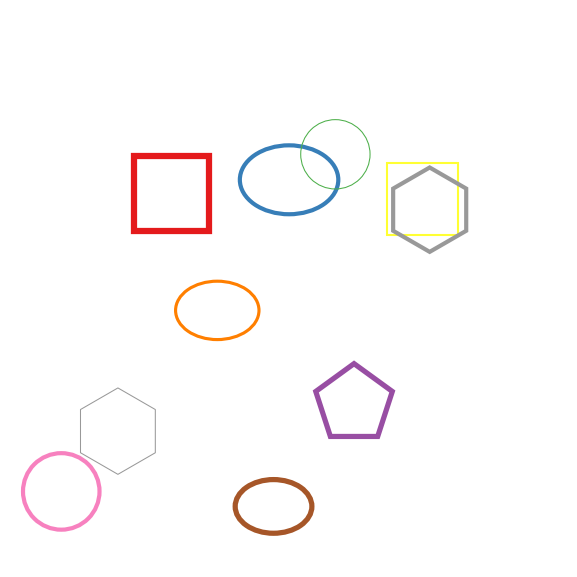[{"shape": "square", "thickness": 3, "radius": 0.32, "center": [0.298, 0.664]}, {"shape": "oval", "thickness": 2, "radius": 0.43, "center": [0.501, 0.688]}, {"shape": "circle", "thickness": 0.5, "radius": 0.3, "center": [0.581, 0.732]}, {"shape": "pentagon", "thickness": 2.5, "radius": 0.35, "center": [0.613, 0.3]}, {"shape": "oval", "thickness": 1.5, "radius": 0.36, "center": [0.376, 0.462]}, {"shape": "square", "thickness": 1, "radius": 0.31, "center": [0.732, 0.655]}, {"shape": "oval", "thickness": 2.5, "radius": 0.33, "center": [0.474, 0.122]}, {"shape": "circle", "thickness": 2, "radius": 0.33, "center": [0.106, 0.148]}, {"shape": "hexagon", "thickness": 0.5, "radius": 0.37, "center": [0.204, 0.253]}, {"shape": "hexagon", "thickness": 2, "radius": 0.37, "center": [0.744, 0.636]}]